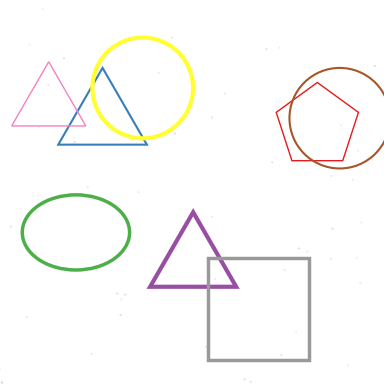[{"shape": "pentagon", "thickness": 1, "radius": 0.56, "center": [0.824, 0.673]}, {"shape": "triangle", "thickness": 1.5, "radius": 0.66, "center": [0.266, 0.691]}, {"shape": "oval", "thickness": 2.5, "radius": 0.7, "center": [0.197, 0.396]}, {"shape": "triangle", "thickness": 3, "radius": 0.65, "center": [0.502, 0.32]}, {"shape": "circle", "thickness": 3, "radius": 0.65, "center": [0.371, 0.772]}, {"shape": "circle", "thickness": 1.5, "radius": 0.65, "center": [0.882, 0.693]}, {"shape": "triangle", "thickness": 1, "radius": 0.56, "center": [0.127, 0.728]}, {"shape": "square", "thickness": 2.5, "radius": 0.66, "center": [0.672, 0.197]}]